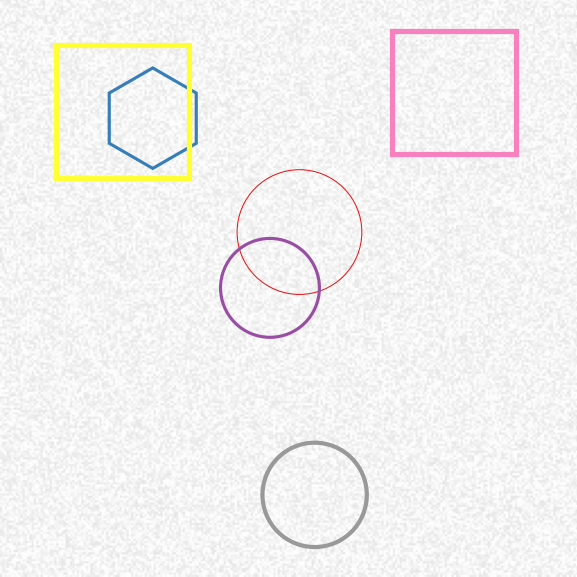[{"shape": "circle", "thickness": 0.5, "radius": 0.54, "center": [0.519, 0.597]}, {"shape": "hexagon", "thickness": 1.5, "radius": 0.43, "center": [0.265, 0.795]}, {"shape": "circle", "thickness": 1.5, "radius": 0.43, "center": [0.467, 0.501]}, {"shape": "square", "thickness": 2.5, "radius": 0.57, "center": [0.212, 0.807]}, {"shape": "square", "thickness": 2.5, "radius": 0.53, "center": [0.786, 0.839]}, {"shape": "circle", "thickness": 2, "radius": 0.45, "center": [0.545, 0.142]}]